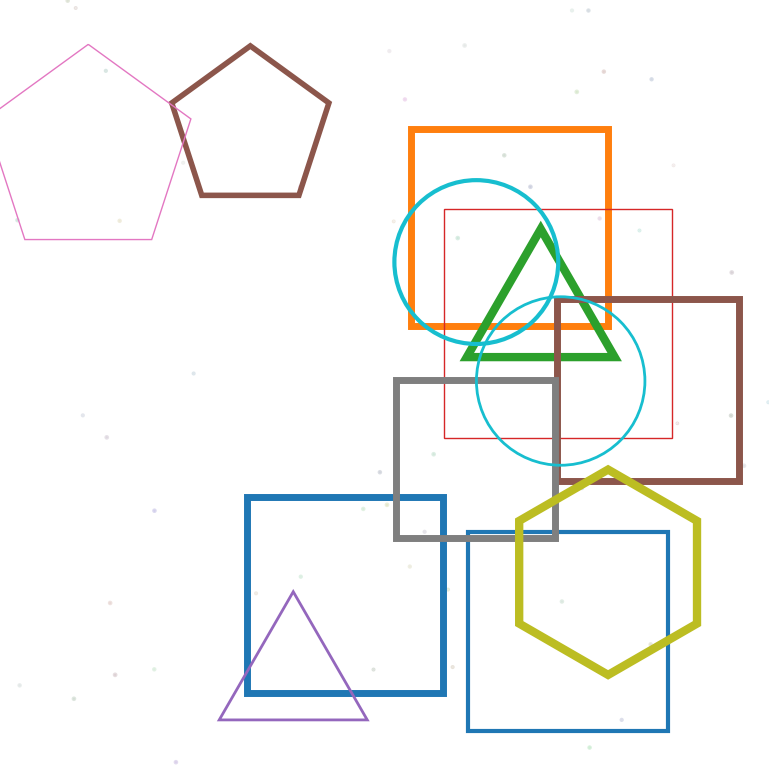[{"shape": "square", "thickness": 2.5, "radius": 0.64, "center": [0.448, 0.228]}, {"shape": "square", "thickness": 1.5, "radius": 0.65, "center": [0.738, 0.18]}, {"shape": "square", "thickness": 2.5, "radius": 0.64, "center": [0.662, 0.704]}, {"shape": "triangle", "thickness": 3, "radius": 0.55, "center": [0.702, 0.592]}, {"shape": "square", "thickness": 0.5, "radius": 0.74, "center": [0.725, 0.58]}, {"shape": "triangle", "thickness": 1, "radius": 0.55, "center": [0.381, 0.121]}, {"shape": "pentagon", "thickness": 2, "radius": 0.54, "center": [0.325, 0.833]}, {"shape": "square", "thickness": 2.5, "radius": 0.59, "center": [0.841, 0.494]}, {"shape": "pentagon", "thickness": 0.5, "radius": 0.7, "center": [0.115, 0.802]}, {"shape": "square", "thickness": 2.5, "radius": 0.52, "center": [0.618, 0.404]}, {"shape": "hexagon", "thickness": 3, "radius": 0.67, "center": [0.79, 0.257]}, {"shape": "circle", "thickness": 1, "radius": 0.55, "center": [0.728, 0.505]}, {"shape": "circle", "thickness": 1.5, "radius": 0.53, "center": [0.619, 0.66]}]